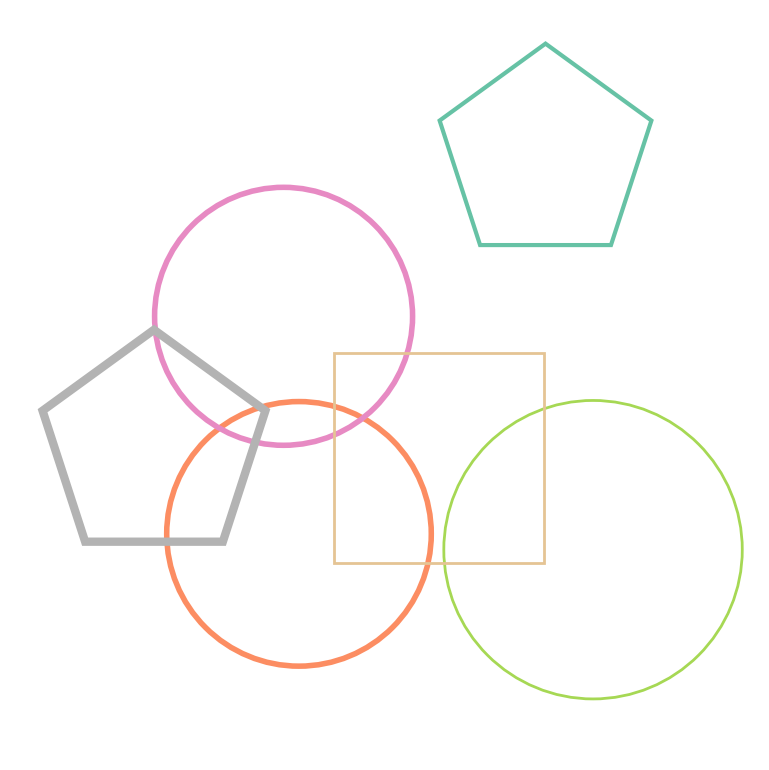[{"shape": "pentagon", "thickness": 1.5, "radius": 0.72, "center": [0.708, 0.799]}, {"shape": "circle", "thickness": 2, "radius": 0.86, "center": [0.388, 0.307]}, {"shape": "circle", "thickness": 2, "radius": 0.84, "center": [0.368, 0.589]}, {"shape": "circle", "thickness": 1, "radius": 0.97, "center": [0.77, 0.286]}, {"shape": "square", "thickness": 1, "radius": 0.68, "center": [0.57, 0.405]}, {"shape": "pentagon", "thickness": 3, "radius": 0.76, "center": [0.2, 0.42]}]